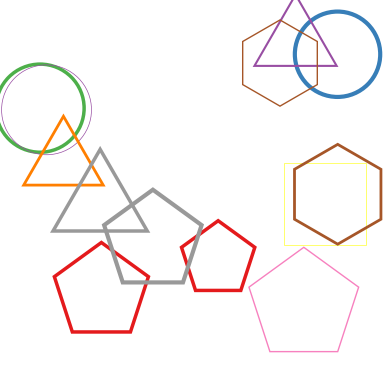[{"shape": "pentagon", "thickness": 2.5, "radius": 0.5, "center": [0.567, 0.327]}, {"shape": "pentagon", "thickness": 2.5, "radius": 0.64, "center": [0.263, 0.242]}, {"shape": "circle", "thickness": 3, "radius": 0.55, "center": [0.877, 0.859]}, {"shape": "circle", "thickness": 2.5, "radius": 0.57, "center": [0.104, 0.719]}, {"shape": "triangle", "thickness": 1.5, "radius": 0.62, "center": [0.768, 0.89]}, {"shape": "circle", "thickness": 0.5, "radius": 0.58, "center": [0.121, 0.715]}, {"shape": "triangle", "thickness": 2, "radius": 0.6, "center": [0.165, 0.579]}, {"shape": "square", "thickness": 0.5, "radius": 0.53, "center": [0.845, 0.471]}, {"shape": "hexagon", "thickness": 2, "radius": 0.65, "center": [0.877, 0.495]}, {"shape": "hexagon", "thickness": 1, "radius": 0.56, "center": [0.727, 0.836]}, {"shape": "pentagon", "thickness": 1, "radius": 0.75, "center": [0.789, 0.208]}, {"shape": "triangle", "thickness": 2.5, "radius": 0.71, "center": [0.26, 0.471]}, {"shape": "pentagon", "thickness": 3, "radius": 0.67, "center": [0.397, 0.374]}]